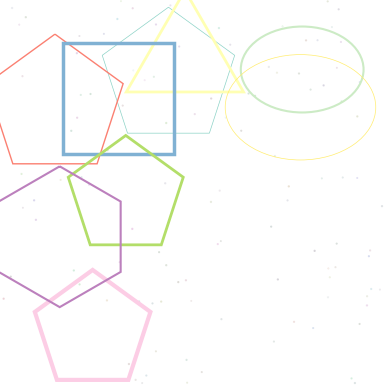[{"shape": "pentagon", "thickness": 0.5, "radius": 0.9, "center": [0.438, 0.8]}, {"shape": "triangle", "thickness": 2, "radius": 0.88, "center": [0.48, 0.849]}, {"shape": "pentagon", "thickness": 1, "radius": 0.93, "center": [0.143, 0.725]}, {"shape": "square", "thickness": 2.5, "radius": 0.72, "center": [0.308, 0.744]}, {"shape": "pentagon", "thickness": 2, "radius": 0.79, "center": [0.327, 0.491]}, {"shape": "pentagon", "thickness": 3, "radius": 0.79, "center": [0.241, 0.141]}, {"shape": "hexagon", "thickness": 1.5, "radius": 0.91, "center": [0.155, 0.385]}, {"shape": "oval", "thickness": 1.5, "radius": 0.8, "center": [0.785, 0.819]}, {"shape": "oval", "thickness": 0.5, "radius": 0.98, "center": [0.78, 0.721]}]